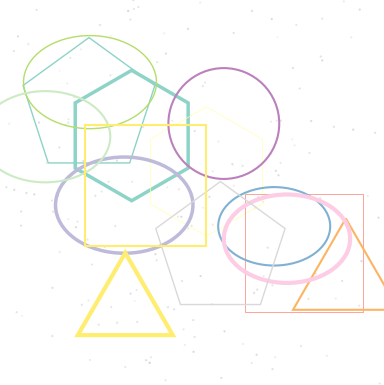[{"shape": "pentagon", "thickness": 1, "radius": 0.9, "center": [0.231, 0.722]}, {"shape": "hexagon", "thickness": 2.5, "radius": 0.85, "center": [0.342, 0.648]}, {"shape": "hexagon", "thickness": 0.5, "radius": 0.84, "center": [0.536, 0.555]}, {"shape": "oval", "thickness": 2.5, "radius": 0.89, "center": [0.323, 0.467]}, {"shape": "square", "thickness": 0.5, "radius": 0.77, "center": [0.788, 0.343]}, {"shape": "oval", "thickness": 1.5, "radius": 0.73, "center": [0.712, 0.412]}, {"shape": "triangle", "thickness": 1.5, "radius": 0.79, "center": [0.898, 0.274]}, {"shape": "oval", "thickness": 1, "radius": 0.86, "center": [0.234, 0.787]}, {"shape": "oval", "thickness": 3, "radius": 0.82, "center": [0.745, 0.38]}, {"shape": "pentagon", "thickness": 1, "radius": 0.88, "center": [0.573, 0.352]}, {"shape": "circle", "thickness": 1.5, "radius": 0.72, "center": [0.581, 0.679]}, {"shape": "oval", "thickness": 1.5, "radius": 0.85, "center": [0.117, 0.645]}, {"shape": "triangle", "thickness": 3, "radius": 0.71, "center": [0.325, 0.201]}, {"shape": "square", "thickness": 1.5, "radius": 0.79, "center": [0.378, 0.518]}]